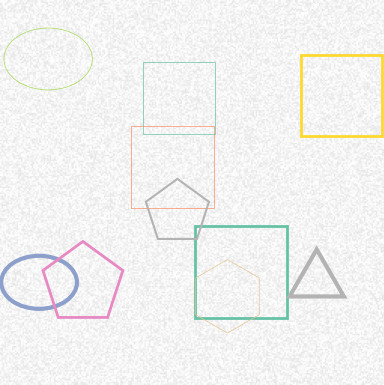[{"shape": "square", "thickness": 2, "radius": 0.6, "center": [0.626, 0.293]}, {"shape": "square", "thickness": 0.5, "radius": 0.47, "center": [0.466, 0.746]}, {"shape": "square", "thickness": 0.5, "radius": 0.53, "center": [0.448, 0.567]}, {"shape": "oval", "thickness": 3, "radius": 0.49, "center": [0.102, 0.267]}, {"shape": "pentagon", "thickness": 2, "radius": 0.55, "center": [0.215, 0.264]}, {"shape": "oval", "thickness": 0.5, "radius": 0.57, "center": [0.125, 0.847]}, {"shape": "square", "thickness": 2, "radius": 0.53, "center": [0.888, 0.752]}, {"shape": "hexagon", "thickness": 0.5, "radius": 0.48, "center": [0.591, 0.23]}, {"shape": "triangle", "thickness": 3, "radius": 0.41, "center": [0.823, 0.271]}, {"shape": "pentagon", "thickness": 1.5, "radius": 0.43, "center": [0.461, 0.449]}]